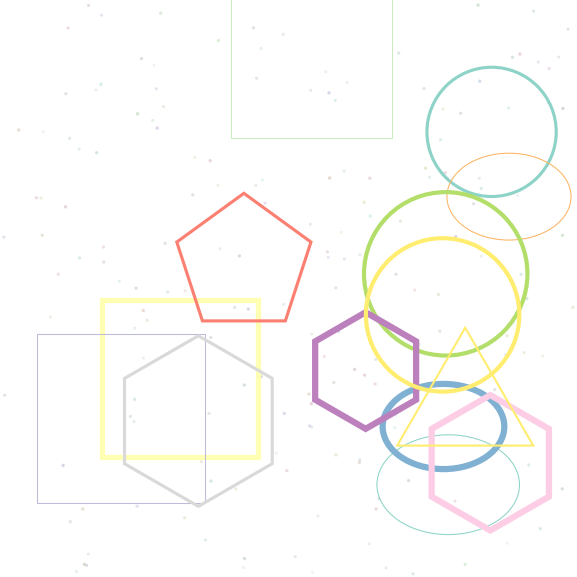[{"shape": "circle", "thickness": 1.5, "radius": 0.56, "center": [0.851, 0.771]}, {"shape": "oval", "thickness": 0.5, "radius": 0.62, "center": [0.776, 0.16]}, {"shape": "square", "thickness": 2.5, "radius": 0.68, "center": [0.312, 0.344]}, {"shape": "square", "thickness": 0.5, "radius": 0.73, "center": [0.209, 0.274]}, {"shape": "pentagon", "thickness": 1.5, "radius": 0.61, "center": [0.422, 0.542]}, {"shape": "oval", "thickness": 3, "radius": 0.53, "center": [0.768, 0.261]}, {"shape": "oval", "thickness": 0.5, "radius": 0.54, "center": [0.881, 0.659]}, {"shape": "circle", "thickness": 2, "radius": 0.71, "center": [0.772, 0.525]}, {"shape": "hexagon", "thickness": 3, "radius": 0.59, "center": [0.849, 0.198]}, {"shape": "hexagon", "thickness": 1.5, "radius": 0.74, "center": [0.343, 0.27]}, {"shape": "hexagon", "thickness": 3, "radius": 0.5, "center": [0.633, 0.357]}, {"shape": "square", "thickness": 0.5, "radius": 0.7, "center": [0.539, 0.9]}, {"shape": "triangle", "thickness": 1, "radius": 0.68, "center": [0.806, 0.296]}, {"shape": "circle", "thickness": 2, "radius": 0.66, "center": [0.766, 0.454]}]